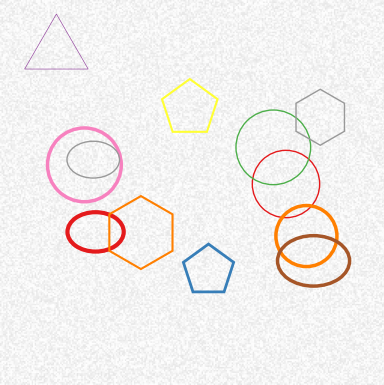[{"shape": "oval", "thickness": 3, "radius": 0.37, "center": [0.248, 0.398]}, {"shape": "circle", "thickness": 1, "radius": 0.44, "center": [0.743, 0.522]}, {"shape": "pentagon", "thickness": 2, "radius": 0.34, "center": [0.542, 0.297]}, {"shape": "circle", "thickness": 1, "radius": 0.48, "center": [0.71, 0.617]}, {"shape": "triangle", "thickness": 0.5, "radius": 0.48, "center": [0.146, 0.868]}, {"shape": "circle", "thickness": 2.5, "radius": 0.4, "center": [0.796, 0.387]}, {"shape": "hexagon", "thickness": 1.5, "radius": 0.47, "center": [0.366, 0.396]}, {"shape": "pentagon", "thickness": 1.5, "radius": 0.38, "center": [0.493, 0.719]}, {"shape": "oval", "thickness": 2.5, "radius": 0.47, "center": [0.814, 0.322]}, {"shape": "circle", "thickness": 2.5, "radius": 0.48, "center": [0.219, 0.572]}, {"shape": "oval", "thickness": 1, "radius": 0.34, "center": [0.242, 0.585]}, {"shape": "hexagon", "thickness": 1, "radius": 0.36, "center": [0.832, 0.695]}]